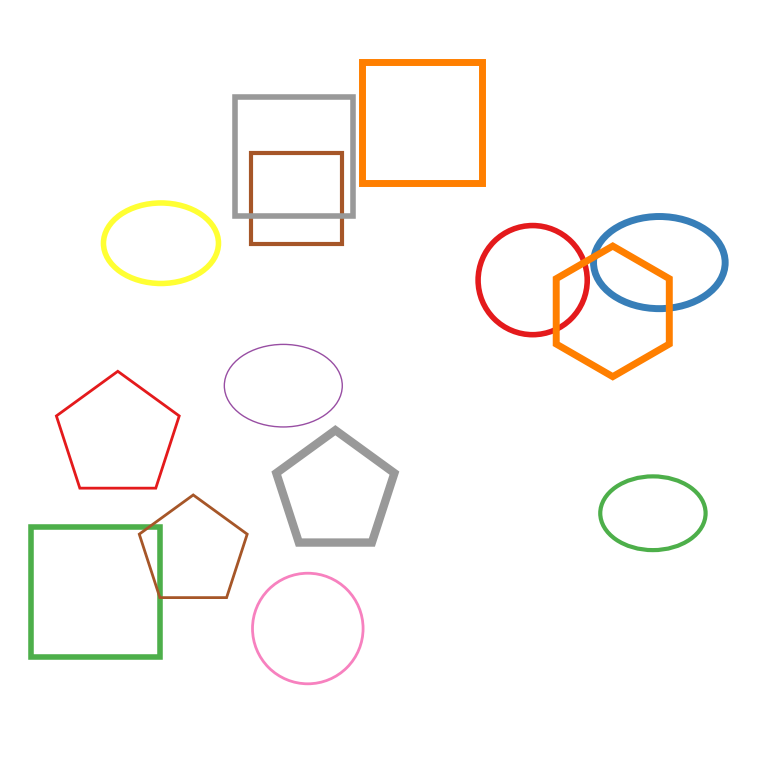[{"shape": "pentagon", "thickness": 1, "radius": 0.42, "center": [0.153, 0.434]}, {"shape": "circle", "thickness": 2, "radius": 0.35, "center": [0.692, 0.636]}, {"shape": "oval", "thickness": 2.5, "radius": 0.43, "center": [0.856, 0.659]}, {"shape": "square", "thickness": 2, "radius": 0.42, "center": [0.124, 0.231]}, {"shape": "oval", "thickness": 1.5, "radius": 0.34, "center": [0.848, 0.333]}, {"shape": "oval", "thickness": 0.5, "radius": 0.38, "center": [0.368, 0.499]}, {"shape": "hexagon", "thickness": 2.5, "radius": 0.42, "center": [0.796, 0.596]}, {"shape": "square", "thickness": 2.5, "radius": 0.39, "center": [0.548, 0.841]}, {"shape": "oval", "thickness": 2, "radius": 0.37, "center": [0.209, 0.684]}, {"shape": "pentagon", "thickness": 1, "radius": 0.37, "center": [0.251, 0.283]}, {"shape": "square", "thickness": 1.5, "radius": 0.3, "center": [0.385, 0.742]}, {"shape": "circle", "thickness": 1, "radius": 0.36, "center": [0.4, 0.184]}, {"shape": "pentagon", "thickness": 3, "radius": 0.4, "center": [0.436, 0.361]}, {"shape": "square", "thickness": 2, "radius": 0.38, "center": [0.382, 0.797]}]